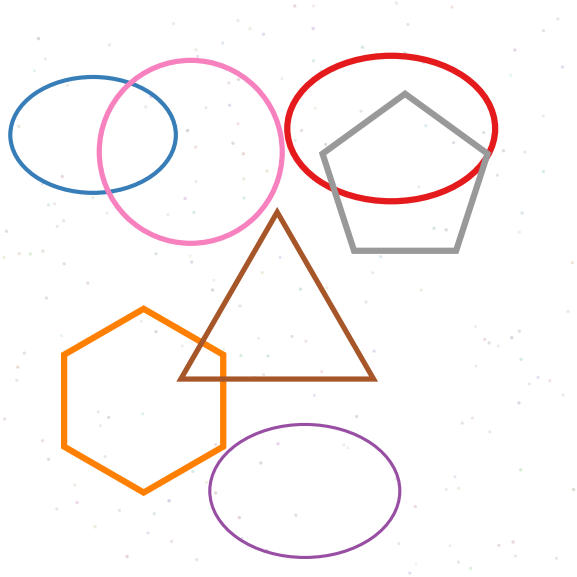[{"shape": "oval", "thickness": 3, "radius": 0.9, "center": [0.677, 0.777]}, {"shape": "oval", "thickness": 2, "radius": 0.72, "center": [0.161, 0.766]}, {"shape": "oval", "thickness": 1.5, "radius": 0.82, "center": [0.528, 0.149]}, {"shape": "hexagon", "thickness": 3, "radius": 0.8, "center": [0.249, 0.305]}, {"shape": "triangle", "thickness": 2.5, "radius": 0.96, "center": [0.48, 0.439]}, {"shape": "circle", "thickness": 2.5, "radius": 0.79, "center": [0.33, 0.736]}, {"shape": "pentagon", "thickness": 3, "radius": 0.75, "center": [0.701, 0.686]}]